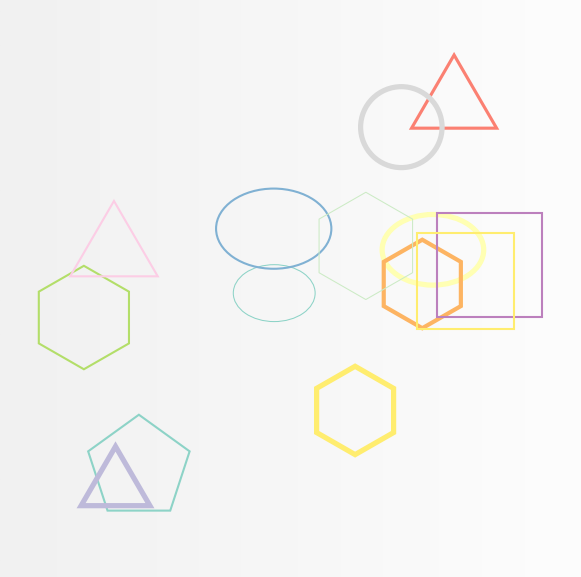[{"shape": "pentagon", "thickness": 1, "radius": 0.46, "center": [0.239, 0.189]}, {"shape": "oval", "thickness": 0.5, "radius": 0.35, "center": [0.472, 0.492]}, {"shape": "oval", "thickness": 2.5, "radius": 0.44, "center": [0.745, 0.567]}, {"shape": "triangle", "thickness": 2.5, "radius": 0.34, "center": [0.199, 0.158]}, {"shape": "triangle", "thickness": 1.5, "radius": 0.42, "center": [0.781, 0.819]}, {"shape": "oval", "thickness": 1, "radius": 0.5, "center": [0.471, 0.603]}, {"shape": "hexagon", "thickness": 2, "radius": 0.38, "center": [0.727, 0.507]}, {"shape": "hexagon", "thickness": 1, "radius": 0.45, "center": [0.144, 0.449]}, {"shape": "triangle", "thickness": 1, "radius": 0.43, "center": [0.196, 0.564]}, {"shape": "circle", "thickness": 2.5, "radius": 0.35, "center": [0.69, 0.779]}, {"shape": "square", "thickness": 1, "radius": 0.45, "center": [0.843, 0.541]}, {"shape": "hexagon", "thickness": 0.5, "radius": 0.46, "center": [0.629, 0.573]}, {"shape": "square", "thickness": 1, "radius": 0.42, "center": [0.801, 0.513]}, {"shape": "hexagon", "thickness": 2.5, "radius": 0.38, "center": [0.611, 0.288]}]